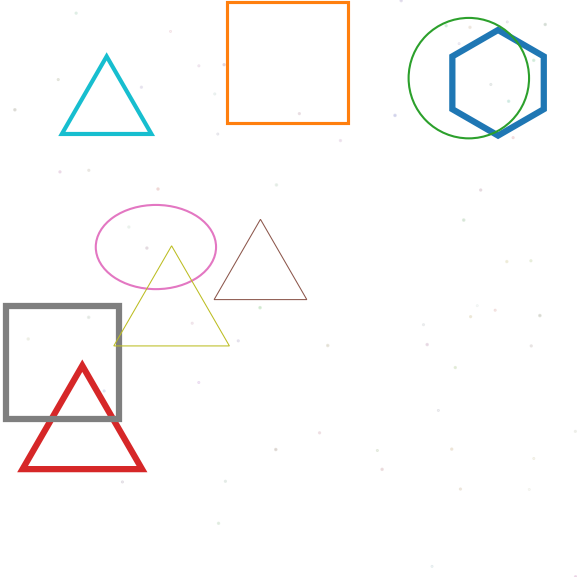[{"shape": "hexagon", "thickness": 3, "radius": 0.46, "center": [0.862, 0.856]}, {"shape": "square", "thickness": 1.5, "radius": 0.52, "center": [0.499, 0.891]}, {"shape": "circle", "thickness": 1, "radius": 0.52, "center": [0.812, 0.864]}, {"shape": "triangle", "thickness": 3, "radius": 0.6, "center": [0.142, 0.246]}, {"shape": "triangle", "thickness": 0.5, "radius": 0.46, "center": [0.451, 0.527]}, {"shape": "oval", "thickness": 1, "radius": 0.52, "center": [0.27, 0.571]}, {"shape": "square", "thickness": 3, "radius": 0.49, "center": [0.108, 0.371]}, {"shape": "triangle", "thickness": 0.5, "radius": 0.58, "center": [0.297, 0.458]}, {"shape": "triangle", "thickness": 2, "radius": 0.45, "center": [0.185, 0.812]}]